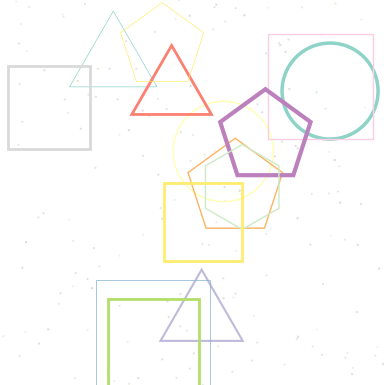[{"shape": "circle", "thickness": 2.5, "radius": 0.62, "center": [0.857, 0.763]}, {"shape": "triangle", "thickness": 0.5, "radius": 0.66, "center": [0.294, 0.84]}, {"shape": "circle", "thickness": 1, "radius": 0.65, "center": [0.58, 0.606]}, {"shape": "triangle", "thickness": 1.5, "radius": 0.62, "center": [0.524, 0.176]}, {"shape": "triangle", "thickness": 2, "radius": 0.6, "center": [0.446, 0.762]}, {"shape": "square", "thickness": 0.5, "radius": 0.74, "center": [0.398, 0.125]}, {"shape": "pentagon", "thickness": 1, "radius": 0.65, "center": [0.611, 0.512]}, {"shape": "square", "thickness": 2, "radius": 0.59, "center": [0.399, 0.107]}, {"shape": "square", "thickness": 1, "radius": 0.68, "center": [0.833, 0.775]}, {"shape": "square", "thickness": 2, "radius": 0.53, "center": [0.127, 0.721]}, {"shape": "pentagon", "thickness": 3, "radius": 0.62, "center": [0.689, 0.645]}, {"shape": "hexagon", "thickness": 1, "radius": 0.55, "center": [0.629, 0.514]}, {"shape": "pentagon", "thickness": 0.5, "radius": 0.57, "center": [0.421, 0.88]}, {"shape": "square", "thickness": 2, "radius": 0.51, "center": [0.526, 0.424]}]